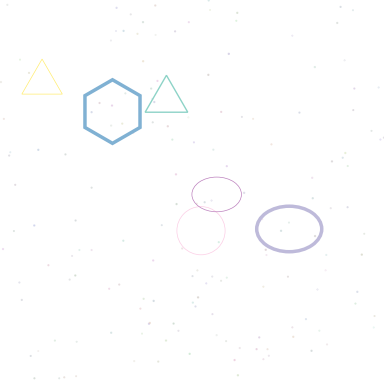[{"shape": "triangle", "thickness": 1, "radius": 0.32, "center": [0.432, 0.74]}, {"shape": "oval", "thickness": 2.5, "radius": 0.42, "center": [0.751, 0.405]}, {"shape": "hexagon", "thickness": 2.5, "radius": 0.41, "center": [0.292, 0.71]}, {"shape": "circle", "thickness": 0.5, "radius": 0.31, "center": [0.522, 0.401]}, {"shape": "oval", "thickness": 0.5, "radius": 0.32, "center": [0.563, 0.495]}, {"shape": "triangle", "thickness": 0.5, "radius": 0.3, "center": [0.109, 0.786]}]